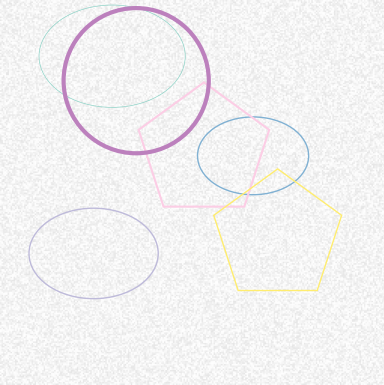[{"shape": "oval", "thickness": 0.5, "radius": 0.95, "center": [0.291, 0.854]}, {"shape": "oval", "thickness": 1, "radius": 0.84, "center": [0.243, 0.342]}, {"shape": "oval", "thickness": 1, "radius": 0.72, "center": [0.657, 0.595]}, {"shape": "pentagon", "thickness": 1.5, "radius": 0.89, "center": [0.53, 0.608]}, {"shape": "circle", "thickness": 3, "radius": 0.94, "center": [0.354, 0.79]}, {"shape": "pentagon", "thickness": 1, "radius": 0.87, "center": [0.721, 0.387]}]